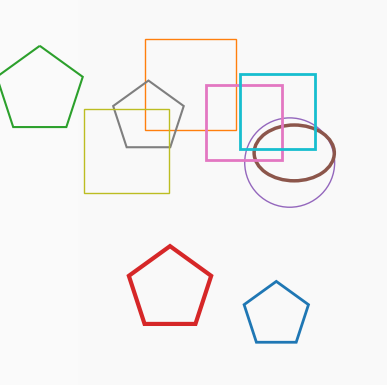[{"shape": "pentagon", "thickness": 2, "radius": 0.44, "center": [0.713, 0.182]}, {"shape": "square", "thickness": 1, "radius": 0.59, "center": [0.491, 0.78]}, {"shape": "pentagon", "thickness": 1.5, "radius": 0.58, "center": [0.103, 0.764]}, {"shape": "pentagon", "thickness": 3, "radius": 0.56, "center": [0.439, 0.249]}, {"shape": "circle", "thickness": 1, "radius": 0.58, "center": [0.748, 0.578]}, {"shape": "oval", "thickness": 2.5, "radius": 0.52, "center": [0.759, 0.603]}, {"shape": "square", "thickness": 2, "radius": 0.49, "center": [0.629, 0.681]}, {"shape": "pentagon", "thickness": 1.5, "radius": 0.48, "center": [0.383, 0.695]}, {"shape": "square", "thickness": 1, "radius": 0.55, "center": [0.326, 0.608]}, {"shape": "square", "thickness": 2, "radius": 0.48, "center": [0.717, 0.71]}]